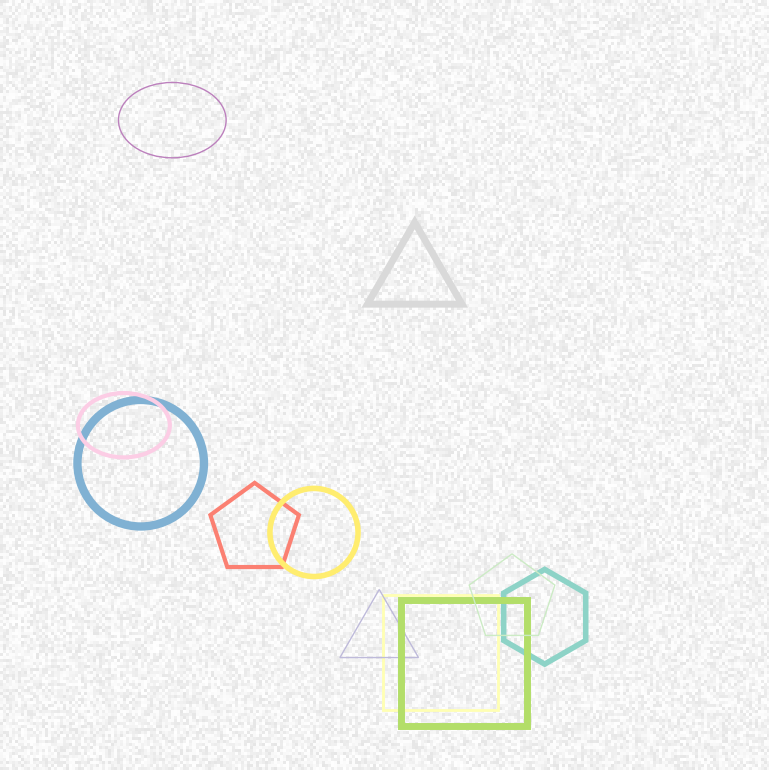[{"shape": "hexagon", "thickness": 2, "radius": 0.31, "center": [0.707, 0.199]}, {"shape": "square", "thickness": 1, "radius": 0.37, "center": [0.573, 0.153]}, {"shape": "triangle", "thickness": 0.5, "radius": 0.29, "center": [0.492, 0.175]}, {"shape": "pentagon", "thickness": 1.5, "radius": 0.3, "center": [0.331, 0.312]}, {"shape": "circle", "thickness": 3, "radius": 0.41, "center": [0.183, 0.398]}, {"shape": "square", "thickness": 2.5, "radius": 0.41, "center": [0.603, 0.139]}, {"shape": "oval", "thickness": 1.5, "radius": 0.3, "center": [0.161, 0.448]}, {"shape": "triangle", "thickness": 2.5, "radius": 0.35, "center": [0.539, 0.64]}, {"shape": "oval", "thickness": 0.5, "radius": 0.35, "center": [0.224, 0.844]}, {"shape": "pentagon", "thickness": 0.5, "radius": 0.29, "center": [0.665, 0.222]}, {"shape": "circle", "thickness": 2, "radius": 0.29, "center": [0.408, 0.308]}]